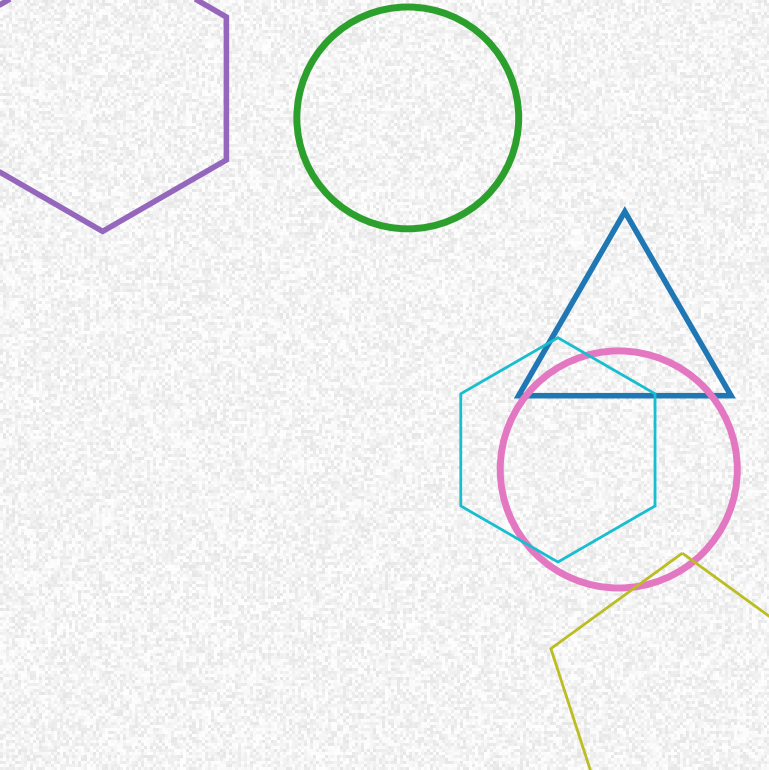[{"shape": "triangle", "thickness": 2, "radius": 0.8, "center": [0.811, 0.566]}, {"shape": "circle", "thickness": 2.5, "radius": 0.72, "center": [0.53, 0.847]}, {"shape": "hexagon", "thickness": 2, "radius": 0.93, "center": [0.133, 0.885]}, {"shape": "circle", "thickness": 2.5, "radius": 0.77, "center": [0.804, 0.39]}, {"shape": "pentagon", "thickness": 1, "radius": 0.9, "center": [0.886, 0.102]}, {"shape": "hexagon", "thickness": 1, "radius": 0.73, "center": [0.725, 0.416]}]